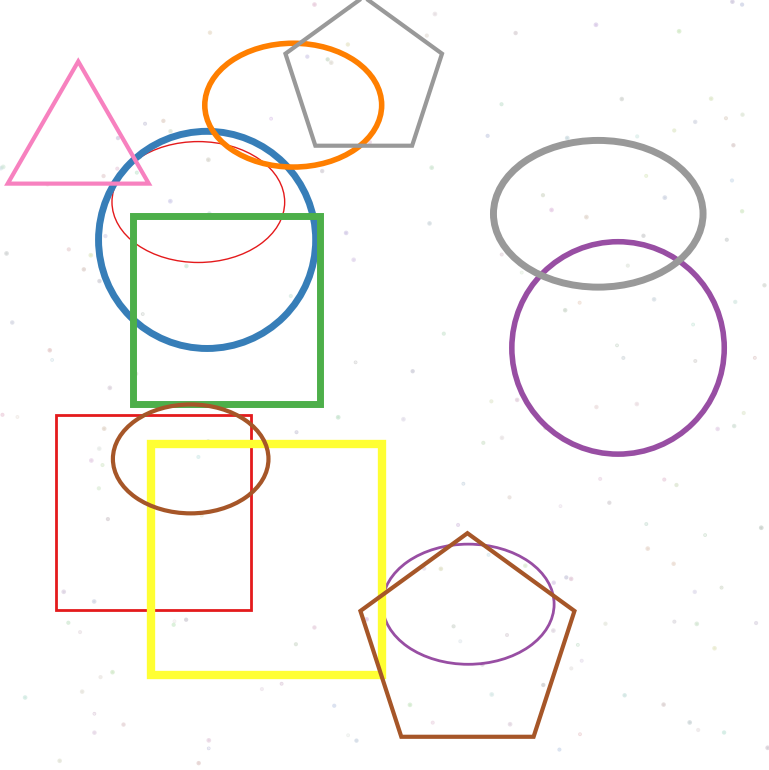[{"shape": "oval", "thickness": 0.5, "radius": 0.56, "center": [0.258, 0.738]}, {"shape": "square", "thickness": 1, "radius": 0.63, "center": [0.2, 0.334]}, {"shape": "circle", "thickness": 2.5, "radius": 0.71, "center": [0.269, 0.688]}, {"shape": "square", "thickness": 2.5, "radius": 0.61, "center": [0.295, 0.597]}, {"shape": "circle", "thickness": 2, "radius": 0.69, "center": [0.803, 0.548]}, {"shape": "oval", "thickness": 1, "radius": 0.56, "center": [0.608, 0.215]}, {"shape": "oval", "thickness": 2, "radius": 0.57, "center": [0.381, 0.863]}, {"shape": "square", "thickness": 3, "radius": 0.75, "center": [0.346, 0.274]}, {"shape": "oval", "thickness": 1.5, "radius": 0.51, "center": [0.248, 0.404]}, {"shape": "pentagon", "thickness": 1.5, "radius": 0.73, "center": [0.607, 0.161]}, {"shape": "triangle", "thickness": 1.5, "radius": 0.53, "center": [0.102, 0.814]}, {"shape": "pentagon", "thickness": 1.5, "radius": 0.53, "center": [0.472, 0.897]}, {"shape": "oval", "thickness": 2.5, "radius": 0.68, "center": [0.777, 0.722]}]